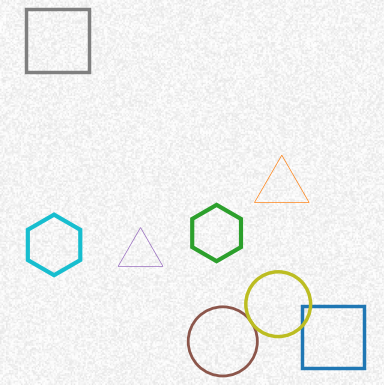[{"shape": "square", "thickness": 2.5, "radius": 0.4, "center": [0.864, 0.124]}, {"shape": "triangle", "thickness": 0.5, "radius": 0.41, "center": [0.732, 0.515]}, {"shape": "hexagon", "thickness": 3, "radius": 0.37, "center": [0.563, 0.395]}, {"shape": "triangle", "thickness": 0.5, "radius": 0.34, "center": [0.365, 0.342]}, {"shape": "circle", "thickness": 2, "radius": 0.45, "center": [0.579, 0.113]}, {"shape": "square", "thickness": 2.5, "radius": 0.41, "center": [0.148, 0.894]}, {"shape": "circle", "thickness": 2.5, "radius": 0.42, "center": [0.723, 0.21]}, {"shape": "hexagon", "thickness": 3, "radius": 0.39, "center": [0.14, 0.364]}]